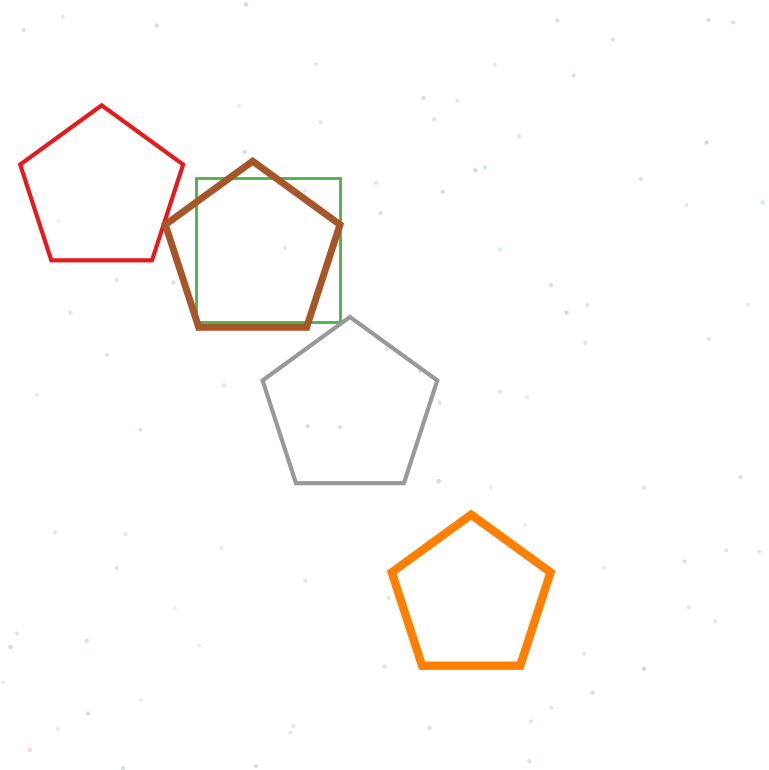[{"shape": "pentagon", "thickness": 1.5, "radius": 0.56, "center": [0.132, 0.752]}, {"shape": "square", "thickness": 1, "radius": 0.47, "center": [0.348, 0.675]}, {"shape": "pentagon", "thickness": 3, "radius": 0.54, "center": [0.612, 0.223]}, {"shape": "pentagon", "thickness": 2.5, "radius": 0.6, "center": [0.328, 0.671]}, {"shape": "pentagon", "thickness": 1.5, "radius": 0.6, "center": [0.454, 0.469]}]